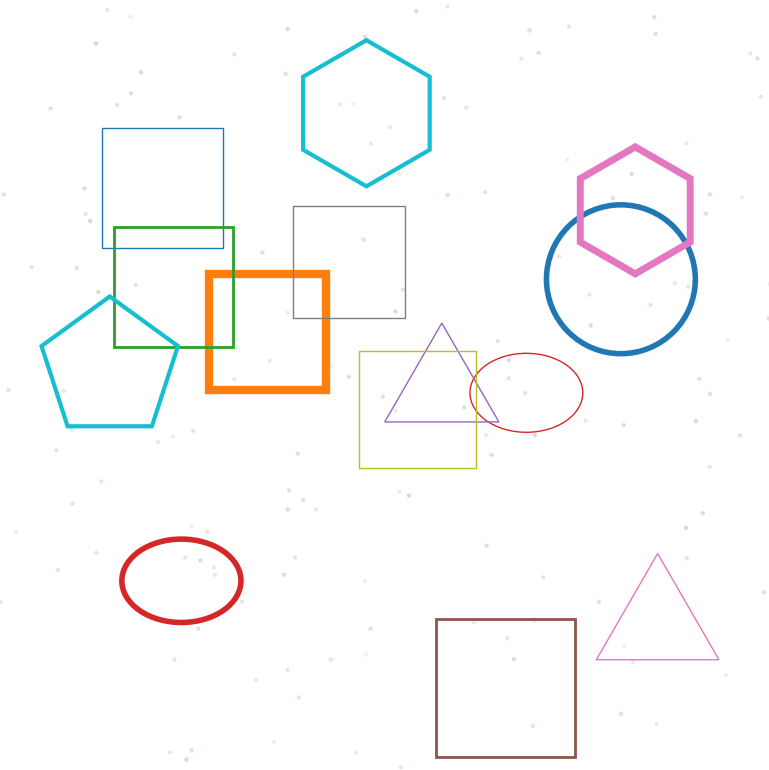[{"shape": "circle", "thickness": 2, "radius": 0.48, "center": [0.806, 0.637]}, {"shape": "square", "thickness": 0.5, "radius": 0.39, "center": [0.211, 0.756]}, {"shape": "square", "thickness": 3, "radius": 0.38, "center": [0.348, 0.569]}, {"shape": "square", "thickness": 1, "radius": 0.39, "center": [0.225, 0.628]}, {"shape": "oval", "thickness": 2, "radius": 0.39, "center": [0.236, 0.246]}, {"shape": "oval", "thickness": 0.5, "radius": 0.37, "center": [0.684, 0.49]}, {"shape": "triangle", "thickness": 0.5, "radius": 0.43, "center": [0.574, 0.495]}, {"shape": "square", "thickness": 1, "radius": 0.45, "center": [0.656, 0.106]}, {"shape": "hexagon", "thickness": 2.5, "radius": 0.41, "center": [0.825, 0.727]}, {"shape": "triangle", "thickness": 0.5, "radius": 0.46, "center": [0.854, 0.189]}, {"shape": "square", "thickness": 0.5, "radius": 0.36, "center": [0.453, 0.66]}, {"shape": "square", "thickness": 0.5, "radius": 0.38, "center": [0.543, 0.468]}, {"shape": "hexagon", "thickness": 1.5, "radius": 0.47, "center": [0.476, 0.853]}, {"shape": "pentagon", "thickness": 1.5, "radius": 0.47, "center": [0.143, 0.522]}]